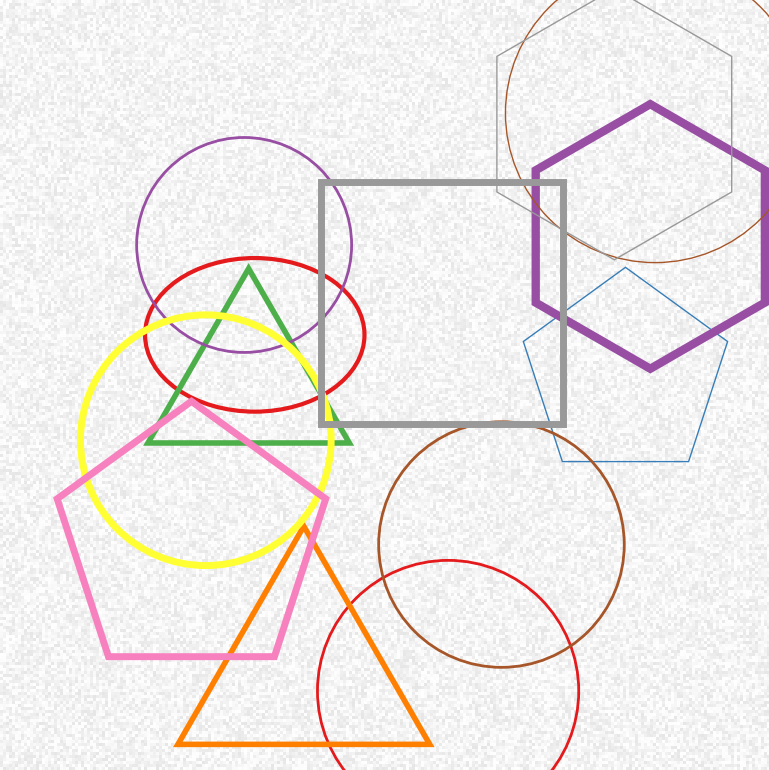[{"shape": "oval", "thickness": 1.5, "radius": 0.71, "center": [0.331, 0.565]}, {"shape": "circle", "thickness": 1, "radius": 0.85, "center": [0.582, 0.103]}, {"shape": "pentagon", "thickness": 0.5, "radius": 0.7, "center": [0.812, 0.513]}, {"shape": "triangle", "thickness": 2, "radius": 0.75, "center": [0.323, 0.5]}, {"shape": "circle", "thickness": 1, "radius": 0.7, "center": [0.317, 0.682]}, {"shape": "hexagon", "thickness": 3, "radius": 0.86, "center": [0.845, 0.693]}, {"shape": "triangle", "thickness": 2, "radius": 0.94, "center": [0.395, 0.128]}, {"shape": "circle", "thickness": 2.5, "radius": 0.81, "center": [0.267, 0.428]}, {"shape": "circle", "thickness": 1, "radius": 0.8, "center": [0.651, 0.293]}, {"shape": "circle", "thickness": 0.5, "radius": 0.97, "center": [0.851, 0.853]}, {"shape": "pentagon", "thickness": 2.5, "radius": 0.92, "center": [0.249, 0.296]}, {"shape": "square", "thickness": 2.5, "radius": 0.79, "center": [0.574, 0.606]}, {"shape": "hexagon", "thickness": 0.5, "radius": 0.88, "center": [0.798, 0.839]}]